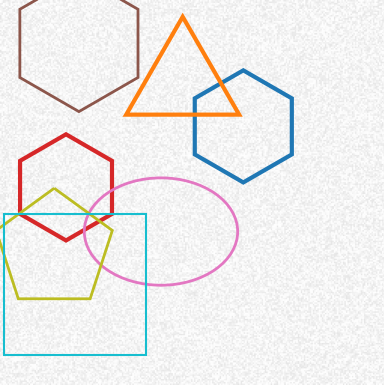[{"shape": "hexagon", "thickness": 3, "radius": 0.73, "center": [0.632, 0.672]}, {"shape": "triangle", "thickness": 3, "radius": 0.85, "center": [0.475, 0.787]}, {"shape": "hexagon", "thickness": 3, "radius": 0.69, "center": [0.172, 0.513]}, {"shape": "hexagon", "thickness": 2, "radius": 0.89, "center": [0.205, 0.887]}, {"shape": "oval", "thickness": 2, "radius": 1.0, "center": [0.418, 0.399]}, {"shape": "pentagon", "thickness": 2, "radius": 0.79, "center": [0.141, 0.352]}, {"shape": "square", "thickness": 1.5, "radius": 0.92, "center": [0.195, 0.261]}]